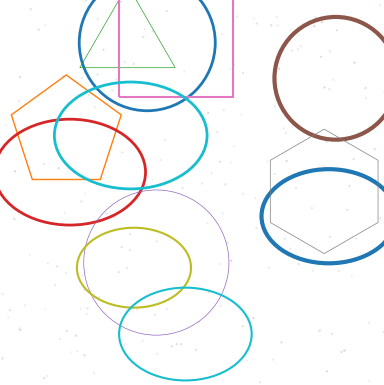[{"shape": "oval", "thickness": 3, "radius": 0.87, "center": [0.854, 0.438]}, {"shape": "circle", "thickness": 2, "radius": 0.88, "center": [0.382, 0.889]}, {"shape": "pentagon", "thickness": 1, "radius": 0.75, "center": [0.172, 0.655]}, {"shape": "triangle", "thickness": 0.5, "radius": 0.72, "center": [0.331, 0.896]}, {"shape": "oval", "thickness": 2, "radius": 0.98, "center": [0.182, 0.553]}, {"shape": "circle", "thickness": 0.5, "radius": 0.94, "center": [0.406, 0.318]}, {"shape": "circle", "thickness": 3, "radius": 0.8, "center": [0.872, 0.797]}, {"shape": "square", "thickness": 1.5, "radius": 0.74, "center": [0.457, 0.896]}, {"shape": "hexagon", "thickness": 0.5, "radius": 0.81, "center": [0.842, 0.503]}, {"shape": "oval", "thickness": 1.5, "radius": 0.74, "center": [0.348, 0.305]}, {"shape": "oval", "thickness": 2, "radius": 0.99, "center": [0.34, 0.648]}, {"shape": "oval", "thickness": 1.5, "radius": 0.86, "center": [0.482, 0.132]}]